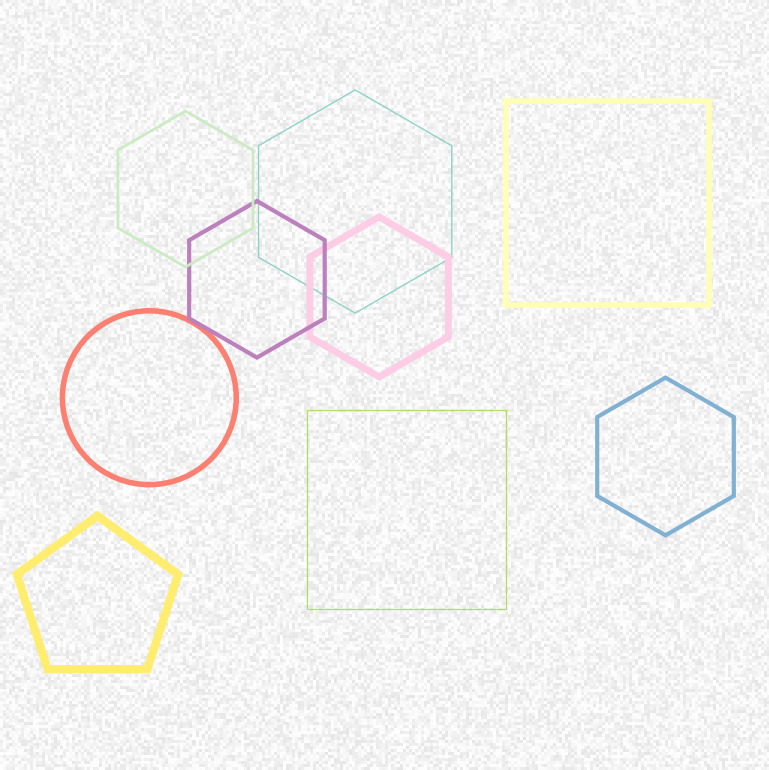[{"shape": "hexagon", "thickness": 0.5, "radius": 0.72, "center": [0.461, 0.738]}, {"shape": "square", "thickness": 2, "radius": 0.66, "center": [0.789, 0.737]}, {"shape": "circle", "thickness": 2, "radius": 0.56, "center": [0.194, 0.483]}, {"shape": "hexagon", "thickness": 1.5, "radius": 0.51, "center": [0.864, 0.407]}, {"shape": "square", "thickness": 0.5, "radius": 0.65, "center": [0.528, 0.339]}, {"shape": "hexagon", "thickness": 2.5, "radius": 0.52, "center": [0.492, 0.614]}, {"shape": "hexagon", "thickness": 1.5, "radius": 0.51, "center": [0.334, 0.637]}, {"shape": "hexagon", "thickness": 1, "radius": 0.51, "center": [0.241, 0.754]}, {"shape": "pentagon", "thickness": 3, "radius": 0.55, "center": [0.127, 0.22]}]